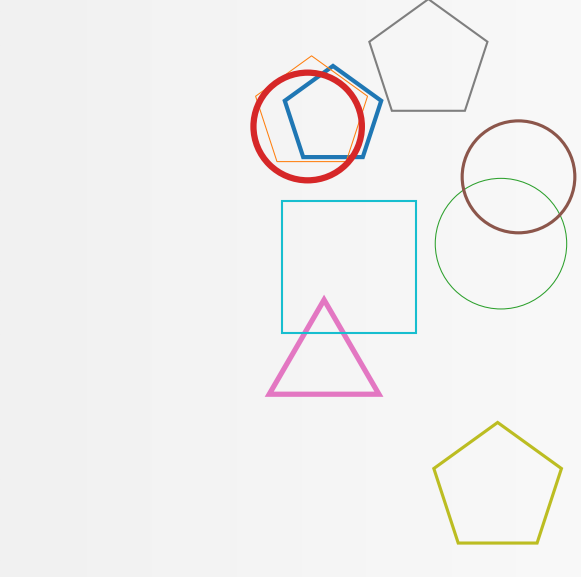[{"shape": "pentagon", "thickness": 2, "radius": 0.44, "center": [0.573, 0.798]}, {"shape": "pentagon", "thickness": 0.5, "radius": 0.51, "center": [0.536, 0.801]}, {"shape": "circle", "thickness": 0.5, "radius": 0.57, "center": [0.862, 0.577]}, {"shape": "circle", "thickness": 3, "radius": 0.47, "center": [0.529, 0.78]}, {"shape": "circle", "thickness": 1.5, "radius": 0.48, "center": [0.892, 0.693]}, {"shape": "triangle", "thickness": 2.5, "radius": 0.54, "center": [0.558, 0.371]}, {"shape": "pentagon", "thickness": 1, "radius": 0.53, "center": [0.737, 0.894]}, {"shape": "pentagon", "thickness": 1.5, "radius": 0.58, "center": [0.856, 0.152]}, {"shape": "square", "thickness": 1, "radius": 0.57, "center": [0.6, 0.537]}]